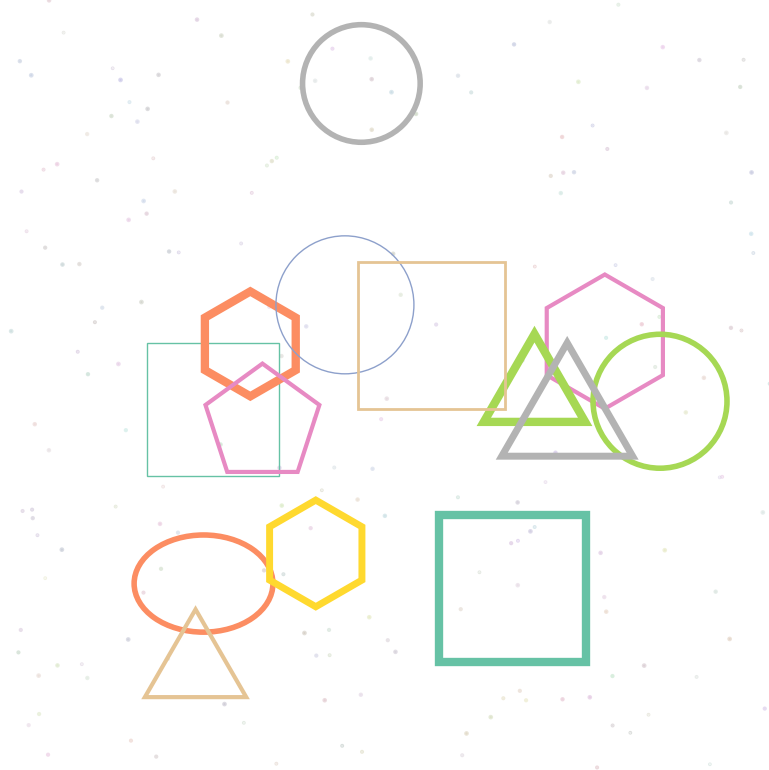[{"shape": "square", "thickness": 0.5, "radius": 0.43, "center": [0.277, 0.468]}, {"shape": "square", "thickness": 3, "radius": 0.48, "center": [0.666, 0.236]}, {"shape": "hexagon", "thickness": 3, "radius": 0.34, "center": [0.325, 0.553]}, {"shape": "oval", "thickness": 2, "radius": 0.45, "center": [0.264, 0.242]}, {"shape": "circle", "thickness": 0.5, "radius": 0.45, "center": [0.448, 0.604]}, {"shape": "hexagon", "thickness": 1.5, "radius": 0.44, "center": [0.785, 0.556]}, {"shape": "pentagon", "thickness": 1.5, "radius": 0.39, "center": [0.341, 0.45]}, {"shape": "circle", "thickness": 2, "radius": 0.43, "center": [0.857, 0.479]}, {"shape": "triangle", "thickness": 3, "radius": 0.38, "center": [0.694, 0.49]}, {"shape": "hexagon", "thickness": 2.5, "radius": 0.35, "center": [0.41, 0.281]}, {"shape": "square", "thickness": 1, "radius": 0.48, "center": [0.56, 0.564]}, {"shape": "triangle", "thickness": 1.5, "radius": 0.38, "center": [0.254, 0.133]}, {"shape": "triangle", "thickness": 2.5, "radius": 0.49, "center": [0.737, 0.457]}, {"shape": "circle", "thickness": 2, "radius": 0.38, "center": [0.469, 0.892]}]